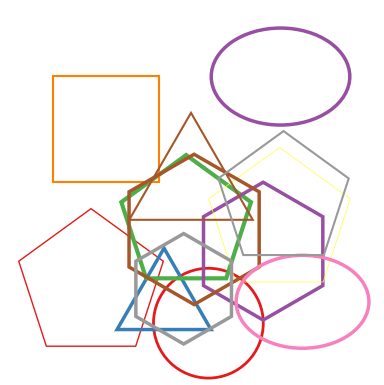[{"shape": "circle", "thickness": 2, "radius": 0.71, "center": [0.541, 0.161]}, {"shape": "pentagon", "thickness": 1, "radius": 0.99, "center": [0.236, 0.261]}, {"shape": "triangle", "thickness": 2.5, "radius": 0.7, "center": [0.426, 0.214]}, {"shape": "pentagon", "thickness": 3, "radius": 0.89, "center": [0.484, 0.42]}, {"shape": "hexagon", "thickness": 2.5, "radius": 0.89, "center": [0.684, 0.348]}, {"shape": "oval", "thickness": 2.5, "radius": 0.9, "center": [0.729, 0.801]}, {"shape": "square", "thickness": 1.5, "radius": 0.69, "center": [0.275, 0.665]}, {"shape": "pentagon", "thickness": 0.5, "radius": 0.97, "center": [0.726, 0.424]}, {"shape": "hexagon", "thickness": 2.5, "radius": 0.98, "center": [0.504, 0.404]}, {"shape": "triangle", "thickness": 1.5, "radius": 0.93, "center": [0.496, 0.522]}, {"shape": "oval", "thickness": 2.5, "radius": 0.86, "center": [0.786, 0.216]}, {"shape": "pentagon", "thickness": 1.5, "radius": 0.89, "center": [0.736, 0.482]}, {"shape": "hexagon", "thickness": 2.5, "radius": 0.72, "center": [0.477, 0.25]}]